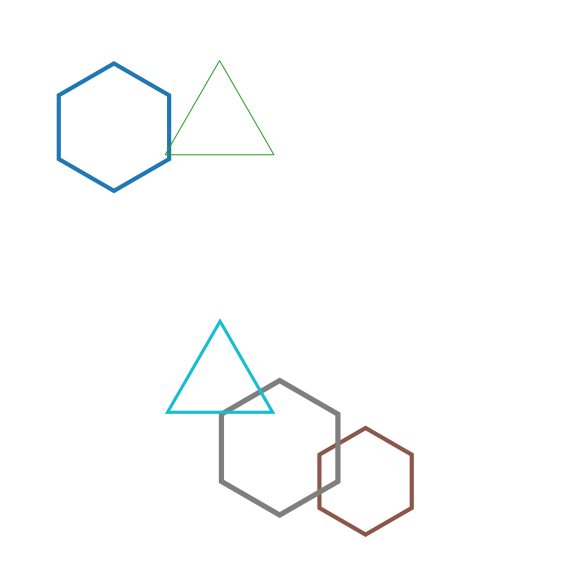[{"shape": "hexagon", "thickness": 2, "radius": 0.55, "center": [0.197, 0.779]}, {"shape": "triangle", "thickness": 0.5, "radius": 0.54, "center": [0.38, 0.785]}, {"shape": "hexagon", "thickness": 2, "radius": 0.46, "center": [0.633, 0.166]}, {"shape": "hexagon", "thickness": 2.5, "radius": 0.58, "center": [0.484, 0.224]}, {"shape": "triangle", "thickness": 1.5, "radius": 0.53, "center": [0.381, 0.338]}]